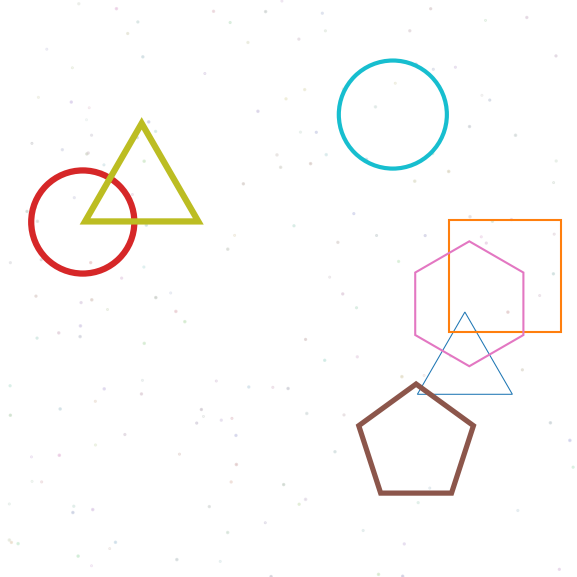[{"shape": "triangle", "thickness": 0.5, "radius": 0.47, "center": [0.805, 0.364]}, {"shape": "square", "thickness": 1, "radius": 0.49, "center": [0.874, 0.521]}, {"shape": "circle", "thickness": 3, "radius": 0.45, "center": [0.143, 0.615]}, {"shape": "pentagon", "thickness": 2.5, "radius": 0.52, "center": [0.721, 0.23]}, {"shape": "hexagon", "thickness": 1, "radius": 0.54, "center": [0.813, 0.473]}, {"shape": "triangle", "thickness": 3, "radius": 0.57, "center": [0.245, 0.672]}, {"shape": "circle", "thickness": 2, "radius": 0.47, "center": [0.68, 0.801]}]